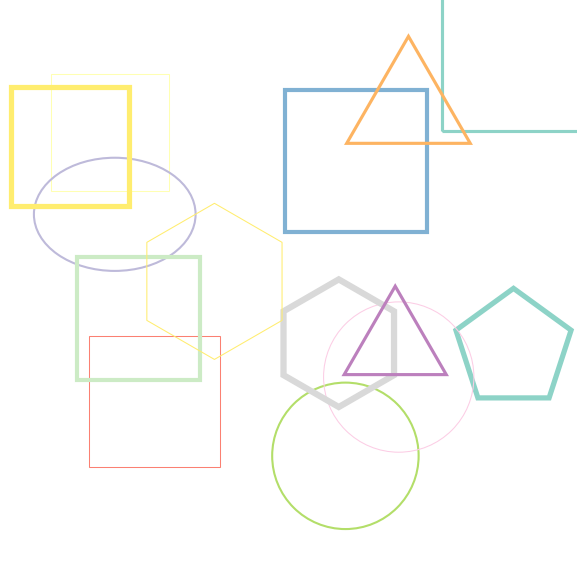[{"shape": "pentagon", "thickness": 2.5, "radius": 0.52, "center": [0.889, 0.395]}, {"shape": "square", "thickness": 1.5, "radius": 0.6, "center": [0.886, 0.893]}, {"shape": "square", "thickness": 0.5, "radius": 0.51, "center": [0.19, 0.77]}, {"shape": "oval", "thickness": 1, "radius": 0.7, "center": [0.199, 0.628]}, {"shape": "square", "thickness": 0.5, "radius": 0.57, "center": [0.267, 0.304]}, {"shape": "square", "thickness": 2, "radius": 0.61, "center": [0.616, 0.72]}, {"shape": "triangle", "thickness": 1.5, "radius": 0.62, "center": [0.707, 0.813]}, {"shape": "circle", "thickness": 1, "radius": 0.63, "center": [0.598, 0.21]}, {"shape": "circle", "thickness": 0.5, "radius": 0.65, "center": [0.69, 0.346]}, {"shape": "hexagon", "thickness": 3, "radius": 0.55, "center": [0.587, 0.405]}, {"shape": "triangle", "thickness": 1.5, "radius": 0.51, "center": [0.684, 0.401]}, {"shape": "square", "thickness": 2, "radius": 0.53, "center": [0.24, 0.448]}, {"shape": "hexagon", "thickness": 0.5, "radius": 0.68, "center": [0.371, 0.512]}, {"shape": "square", "thickness": 2.5, "radius": 0.51, "center": [0.121, 0.746]}]